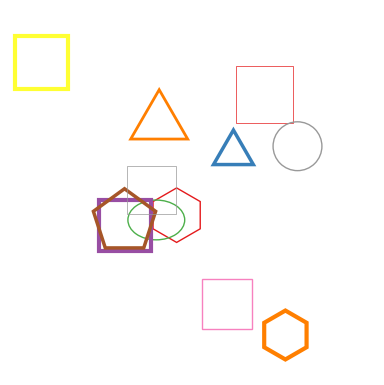[{"shape": "square", "thickness": 0.5, "radius": 0.37, "center": [0.687, 0.754]}, {"shape": "hexagon", "thickness": 1, "radius": 0.35, "center": [0.459, 0.441]}, {"shape": "triangle", "thickness": 2.5, "radius": 0.3, "center": [0.606, 0.602]}, {"shape": "oval", "thickness": 1, "radius": 0.37, "center": [0.406, 0.429]}, {"shape": "square", "thickness": 3, "radius": 0.34, "center": [0.325, 0.414]}, {"shape": "hexagon", "thickness": 3, "radius": 0.32, "center": [0.741, 0.13]}, {"shape": "triangle", "thickness": 2, "radius": 0.43, "center": [0.413, 0.682]}, {"shape": "square", "thickness": 3, "radius": 0.34, "center": [0.107, 0.838]}, {"shape": "pentagon", "thickness": 2.5, "radius": 0.42, "center": [0.323, 0.425]}, {"shape": "square", "thickness": 1, "radius": 0.33, "center": [0.589, 0.21]}, {"shape": "square", "thickness": 0.5, "radius": 0.32, "center": [0.394, 0.506]}, {"shape": "circle", "thickness": 1, "radius": 0.32, "center": [0.773, 0.62]}]